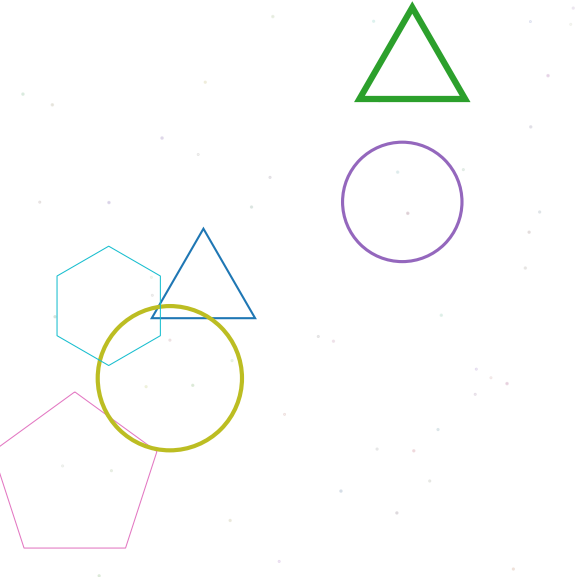[{"shape": "triangle", "thickness": 1, "radius": 0.52, "center": [0.352, 0.5]}, {"shape": "triangle", "thickness": 3, "radius": 0.53, "center": [0.714, 0.881]}, {"shape": "circle", "thickness": 1.5, "radius": 0.52, "center": [0.697, 0.65]}, {"shape": "pentagon", "thickness": 0.5, "radius": 0.75, "center": [0.13, 0.171]}, {"shape": "circle", "thickness": 2, "radius": 0.62, "center": [0.294, 0.344]}, {"shape": "hexagon", "thickness": 0.5, "radius": 0.52, "center": [0.188, 0.47]}]